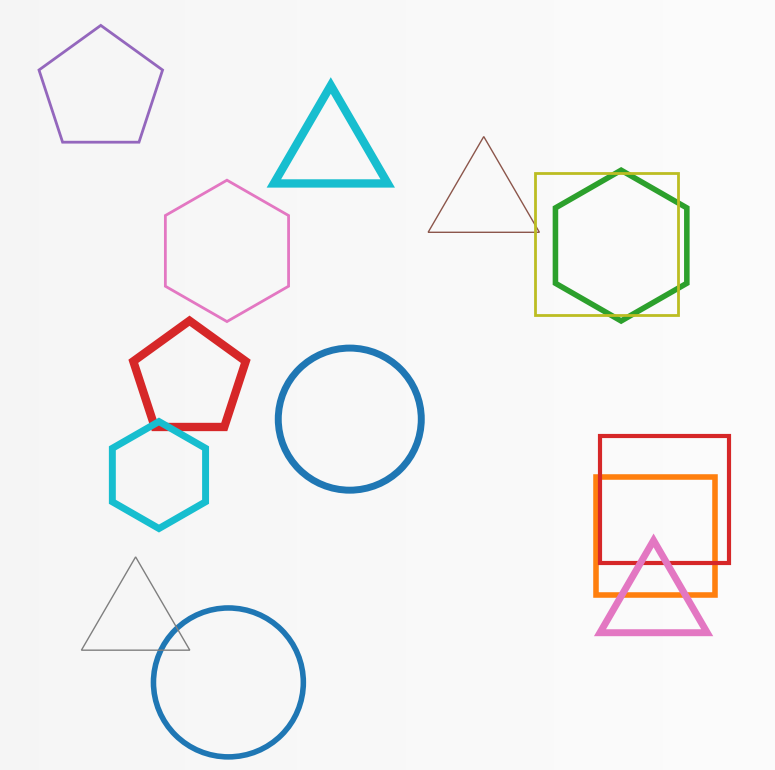[{"shape": "circle", "thickness": 2.5, "radius": 0.46, "center": [0.451, 0.456]}, {"shape": "circle", "thickness": 2, "radius": 0.48, "center": [0.295, 0.114]}, {"shape": "square", "thickness": 2, "radius": 0.38, "center": [0.846, 0.304]}, {"shape": "hexagon", "thickness": 2, "radius": 0.49, "center": [0.801, 0.681]}, {"shape": "pentagon", "thickness": 3, "radius": 0.38, "center": [0.245, 0.507]}, {"shape": "square", "thickness": 1.5, "radius": 0.41, "center": [0.857, 0.351]}, {"shape": "pentagon", "thickness": 1, "radius": 0.42, "center": [0.13, 0.883]}, {"shape": "triangle", "thickness": 0.5, "radius": 0.41, "center": [0.624, 0.74]}, {"shape": "hexagon", "thickness": 1, "radius": 0.46, "center": [0.293, 0.674]}, {"shape": "triangle", "thickness": 2.5, "radius": 0.4, "center": [0.843, 0.218]}, {"shape": "triangle", "thickness": 0.5, "radius": 0.4, "center": [0.175, 0.196]}, {"shape": "square", "thickness": 1, "radius": 0.46, "center": [0.783, 0.683]}, {"shape": "triangle", "thickness": 3, "radius": 0.42, "center": [0.427, 0.804]}, {"shape": "hexagon", "thickness": 2.5, "radius": 0.35, "center": [0.205, 0.383]}]